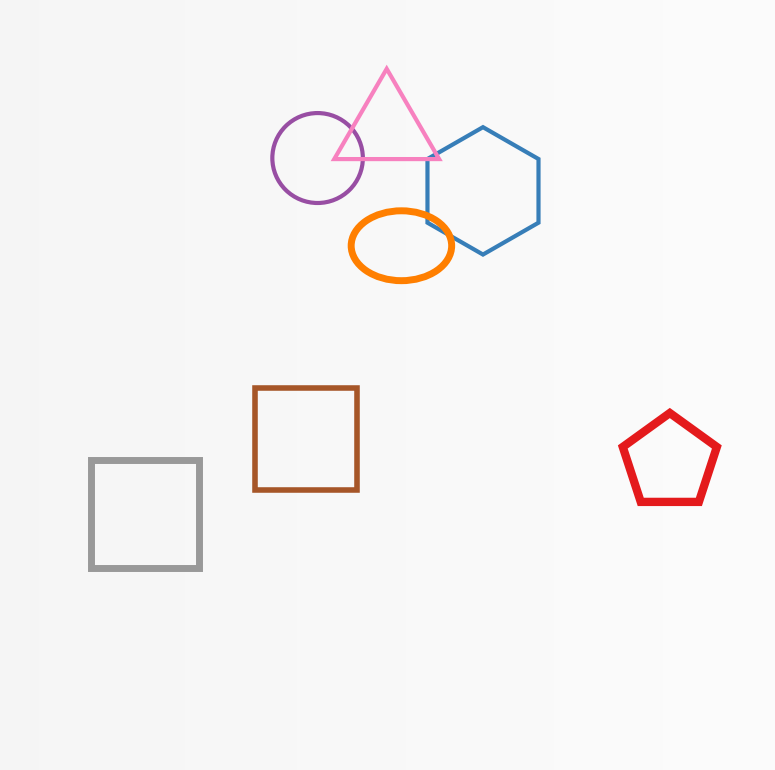[{"shape": "pentagon", "thickness": 3, "radius": 0.32, "center": [0.864, 0.4]}, {"shape": "hexagon", "thickness": 1.5, "radius": 0.41, "center": [0.623, 0.752]}, {"shape": "circle", "thickness": 1.5, "radius": 0.29, "center": [0.41, 0.795]}, {"shape": "oval", "thickness": 2.5, "radius": 0.32, "center": [0.518, 0.681]}, {"shape": "square", "thickness": 2, "radius": 0.33, "center": [0.395, 0.43]}, {"shape": "triangle", "thickness": 1.5, "radius": 0.39, "center": [0.499, 0.832]}, {"shape": "square", "thickness": 2.5, "radius": 0.35, "center": [0.187, 0.332]}]